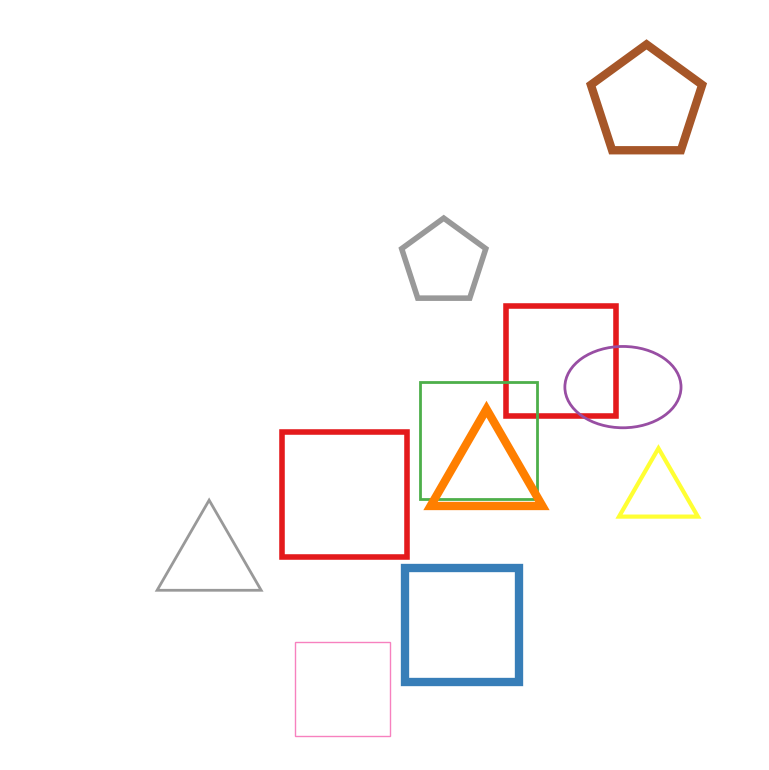[{"shape": "square", "thickness": 2, "radius": 0.41, "center": [0.448, 0.357]}, {"shape": "square", "thickness": 2, "radius": 0.36, "center": [0.728, 0.531]}, {"shape": "square", "thickness": 3, "radius": 0.37, "center": [0.6, 0.188]}, {"shape": "square", "thickness": 1, "radius": 0.38, "center": [0.621, 0.428]}, {"shape": "oval", "thickness": 1, "radius": 0.38, "center": [0.809, 0.497]}, {"shape": "triangle", "thickness": 3, "radius": 0.42, "center": [0.632, 0.385]}, {"shape": "triangle", "thickness": 1.5, "radius": 0.3, "center": [0.855, 0.359]}, {"shape": "pentagon", "thickness": 3, "radius": 0.38, "center": [0.84, 0.866]}, {"shape": "square", "thickness": 0.5, "radius": 0.31, "center": [0.445, 0.105]}, {"shape": "pentagon", "thickness": 2, "radius": 0.29, "center": [0.576, 0.659]}, {"shape": "triangle", "thickness": 1, "radius": 0.39, "center": [0.272, 0.272]}]